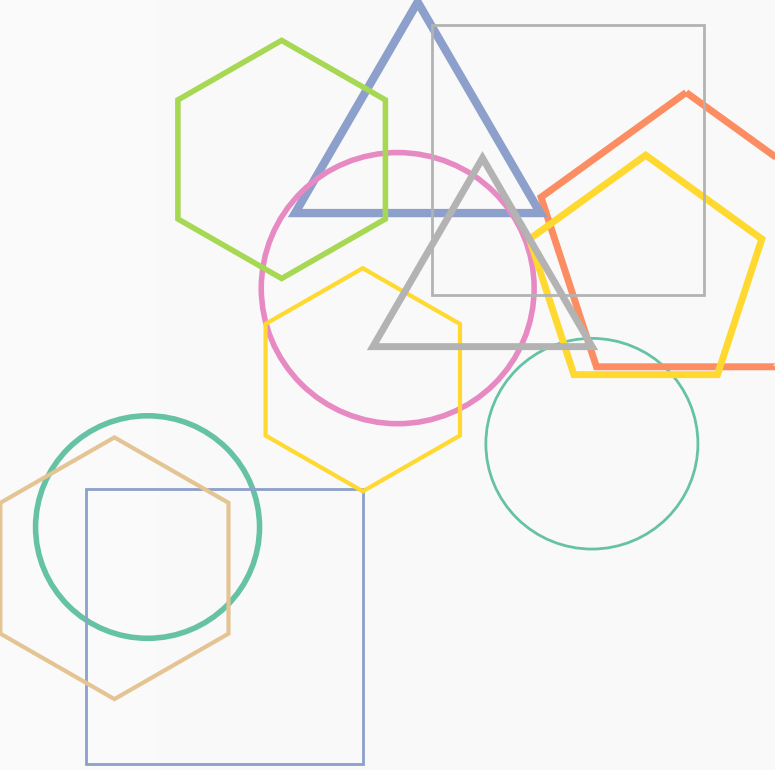[{"shape": "circle", "thickness": 2, "radius": 0.72, "center": [0.19, 0.316]}, {"shape": "circle", "thickness": 1, "radius": 0.68, "center": [0.764, 0.424]}, {"shape": "pentagon", "thickness": 2.5, "radius": 0.98, "center": [0.885, 0.683]}, {"shape": "square", "thickness": 1, "radius": 0.89, "center": [0.289, 0.187]}, {"shape": "triangle", "thickness": 3, "radius": 0.91, "center": [0.539, 0.815]}, {"shape": "circle", "thickness": 2, "radius": 0.88, "center": [0.513, 0.626]}, {"shape": "hexagon", "thickness": 2, "radius": 0.77, "center": [0.363, 0.793]}, {"shape": "hexagon", "thickness": 1.5, "radius": 0.72, "center": [0.468, 0.507]}, {"shape": "pentagon", "thickness": 2.5, "radius": 0.79, "center": [0.833, 0.641]}, {"shape": "hexagon", "thickness": 1.5, "radius": 0.85, "center": [0.148, 0.262]}, {"shape": "square", "thickness": 1, "radius": 0.88, "center": [0.733, 0.792]}, {"shape": "triangle", "thickness": 2.5, "radius": 0.82, "center": [0.623, 0.631]}]